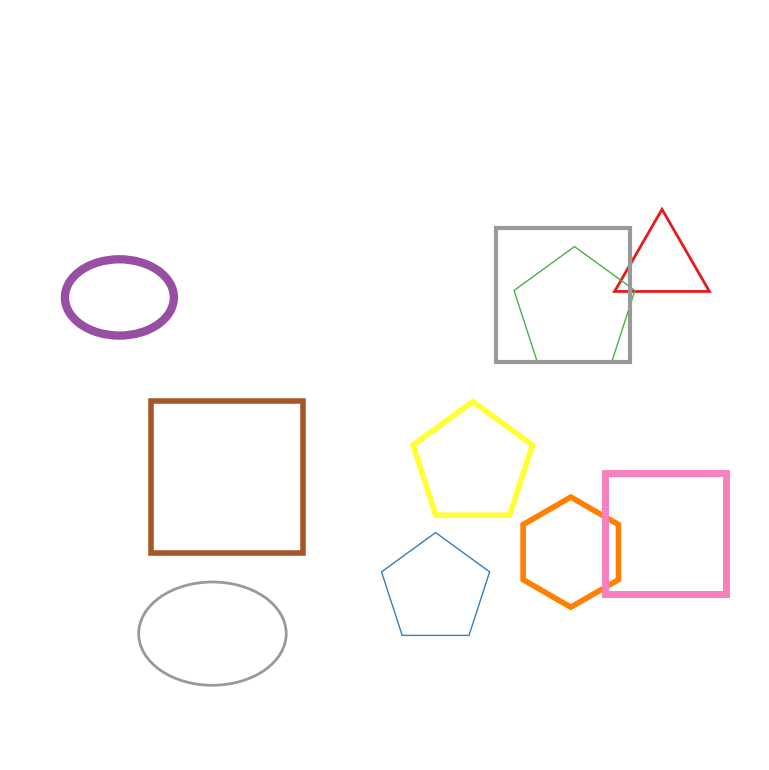[{"shape": "triangle", "thickness": 1, "radius": 0.36, "center": [0.86, 0.657]}, {"shape": "pentagon", "thickness": 0.5, "radius": 0.37, "center": [0.566, 0.235]}, {"shape": "pentagon", "thickness": 0.5, "radius": 0.41, "center": [0.746, 0.597]}, {"shape": "oval", "thickness": 3, "radius": 0.35, "center": [0.155, 0.614]}, {"shape": "hexagon", "thickness": 2, "radius": 0.36, "center": [0.741, 0.283]}, {"shape": "pentagon", "thickness": 2, "radius": 0.41, "center": [0.614, 0.397]}, {"shape": "square", "thickness": 2, "radius": 0.49, "center": [0.294, 0.381]}, {"shape": "square", "thickness": 2.5, "radius": 0.39, "center": [0.865, 0.308]}, {"shape": "oval", "thickness": 1, "radius": 0.48, "center": [0.276, 0.177]}, {"shape": "square", "thickness": 1.5, "radius": 0.44, "center": [0.731, 0.616]}]